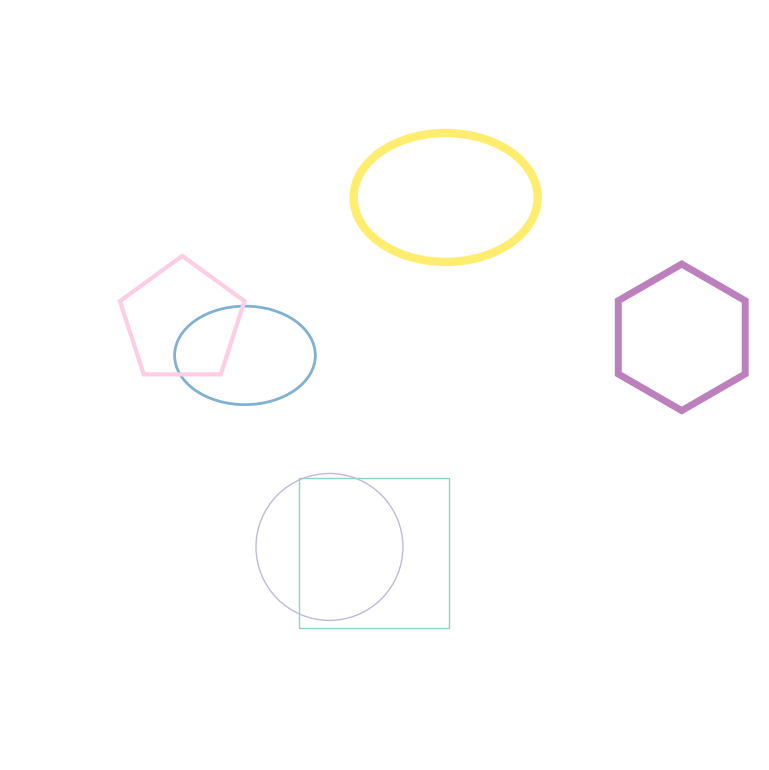[{"shape": "square", "thickness": 0.5, "radius": 0.49, "center": [0.486, 0.282]}, {"shape": "circle", "thickness": 0.5, "radius": 0.48, "center": [0.428, 0.29]}, {"shape": "oval", "thickness": 1, "radius": 0.46, "center": [0.318, 0.538]}, {"shape": "pentagon", "thickness": 1.5, "radius": 0.43, "center": [0.237, 0.583]}, {"shape": "hexagon", "thickness": 2.5, "radius": 0.48, "center": [0.885, 0.562]}, {"shape": "oval", "thickness": 3, "radius": 0.6, "center": [0.579, 0.744]}]